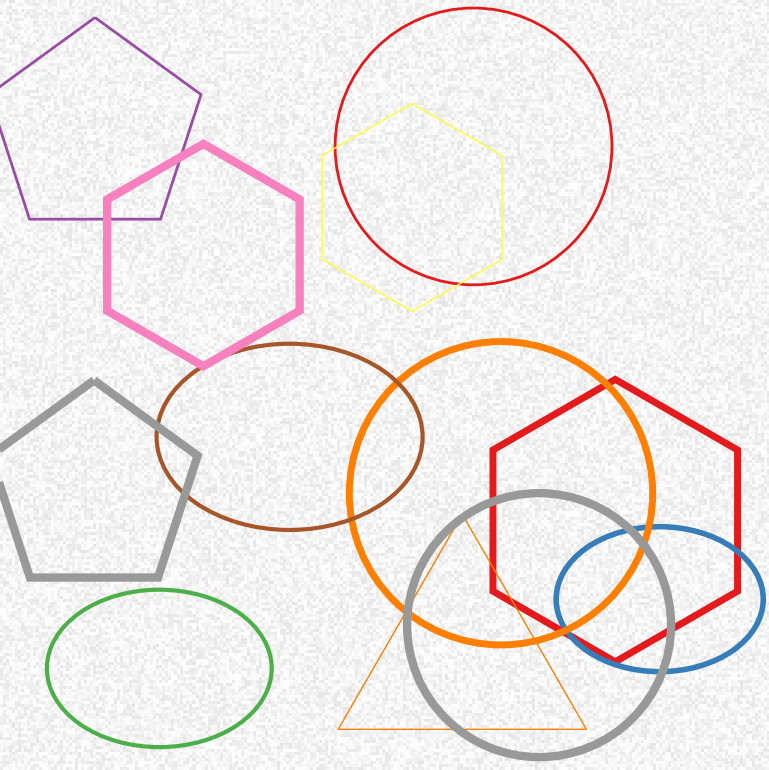[{"shape": "hexagon", "thickness": 2.5, "radius": 0.92, "center": [0.799, 0.324]}, {"shape": "circle", "thickness": 1, "radius": 0.9, "center": [0.615, 0.81]}, {"shape": "oval", "thickness": 2, "radius": 0.67, "center": [0.857, 0.222]}, {"shape": "oval", "thickness": 1.5, "radius": 0.73, "center": [0.207, 0.132]}, {"shape": "pentagon", "thickness": 1, "radius": 0.72, "center": [0.123, 0.832]}, {"shape": "triangle", "thickness": 0.5, "radius": 0.93, "center": [0.6, 0.146]}, {"shape": "circle", "thickness": 2.5, "radius": 0.98, "center": [0.651, 0.359]}, {"shape": "hexagon", "thickness": 0.5, "radius": 0.67, "center": [0.535, 0.731]}, {"shape": "oval", "thickness": 1.5, "radius": 0.86, "center": [0.376, 0.433]}, {"shape": "hexagon", "thickness": 3, "radius": 0.72, "center": [0.264, 0.669]}, {"shape": "pentagon", "thickness": 3, "radius": 0.71, "center": [0.122, 0.364]}, {"shape": "circle", "thickness": 3, "radius": 0.86, "center": [0.7, 0.188]}]